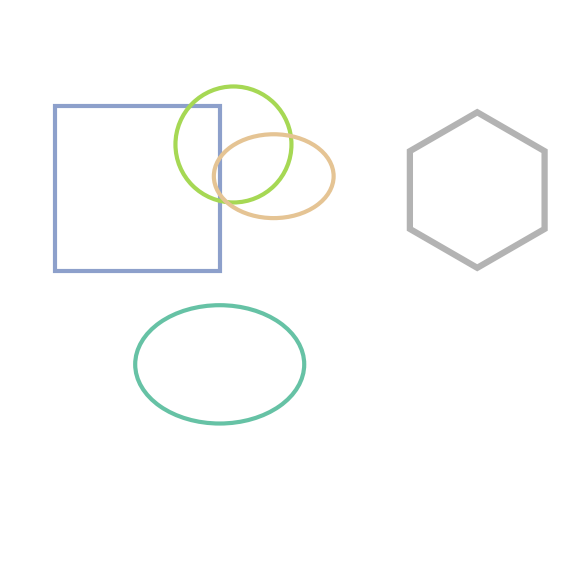[{"shape": "oval", "thickness": 2, "radius": 0.73, "center": [0.38, 0.368]}, {"shape": "square", "thickness": 2, "radius": 0.71, "center": [0.238, 0.673]}, {"shape": "circle", "thickness": 2, "radius": 0.5, "center": [0.404, 0.749]}, {"shape": "oval", "thickness": 2, "radius": 0.52, "center": [0.474, 0.694]}, {"shape": "hexagon", "thickness": 3, "radius": 0.67, "center": [0.826, 0.67]}]